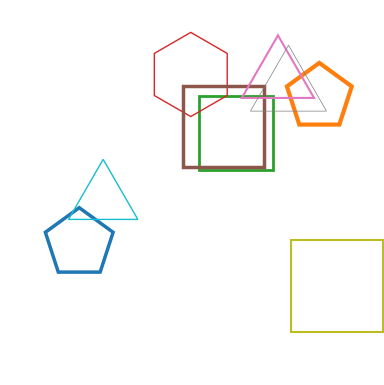[{"shape": "pentagon", "thickness": 2.5, "radius": 0.46, "center": [0.206, 0.368]}, {"shape": "pentagon", "thickness": 3, "radius": 0.44, "center": [0.829, 0.748]}, {"shape": "square", "thickness": 2, "radius": 0.48, "center": [0.612, 0.654]}, {"shape": "hexagon", "thickness": 1, "radius": 0.55, "center": [0.496, 0.807]}, {"shape": "square", "thickness": 2.5, "radius": 0.52, "center": [0.581, 0.672]}, {"shape": "triangle", "thickness": 1.5, "radius": 0.54, "center": [0.722, 0.8]}, {"shape": "triangle", "thickness": 0.5, "radius": 0.57, "center": [0.749, 0.768]}, {"shape": "square", "thickness": 1.5, "radius": 0.6, "center": [0.875, 0.257]}, {"shape": "triangle", "thickness": 1, "radius": 0.52, "center": [0.268, 0.482]}]